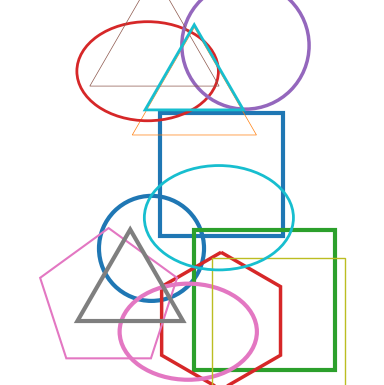[{"shape": "circle", "thickness": 3, "radius": 0.68, "center": [0.394, 0.355]}, {"shape": "square", "thickness": 3, "radius": 0.8, "center": [0.575, 0.546]}, {"shape": "triangle", "thickness": 0.5, "radius": 0.93, "center": [0.505, 0.743]}, {"shape": "square", "thickness": 3, "radius": 0.91, "center": [0.687, 0.221]}, {"shape": "oval", "thickness": 2, "radius": 0.92, "center": [0.383, 0.815]}, {"shape": "hexagon", "thickness": 2.5, "radius": 0.89, "center": [0.574, 0.166]}, {"shape": "circle", "thickness": 2.5, "radius": 0.83, "center": [0.638, 0.882]}, {"shape": "triangle", "thickness": 0.5, "radius": 0.97, "center": [0.401, 0.873]}, {"shape": "oval", "thickness": 3, "radius": 0.89, "center": [0.489, 0.138]}, {"shape": "pentagon", "thickness": 1.5, "radius": 0.94, "center": [0.282, 0.221]}, {"shape": "triangle", "thickness": 3, "radius": 0.79, "center": [0.338, 0.245]}, {"shape": "square", "thickness": 1, "radius": 0.86, "center": [0.723, 0.157]}, {"shape": "triangle", "thickness": 2, "radius": 0.74, "center": [0.505, 0.788]}, {"shape": "oval", "thickness": 2, "radius": 0.97, "center": [0.569, 0.434]}]